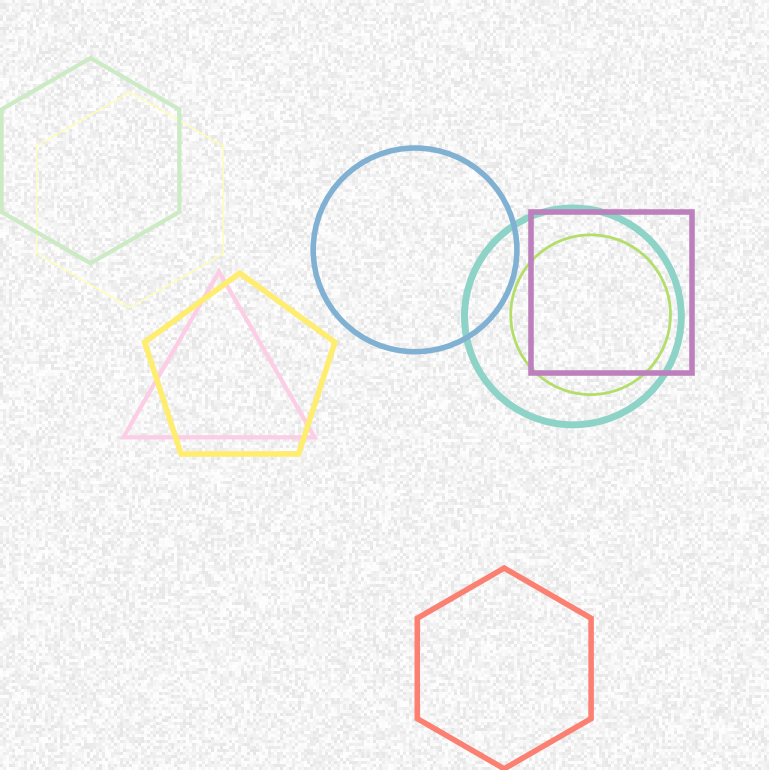[{"shape": "circle", "thickness": 2.5, "radius": 0.7, "center": [0.744, 0.589]}, {"shape": "hexagon", "thickness": 0.5, "radius": 0.7, "center": [0.169, 0.74]}, {"shape": "hexagon", "thickness": 2, "radius": 0.65, "center": [0.655, 0.132]}, {"shape": "circle", "thickness": 2, "radius": 0.66, "center": [0.539, 0.676]}, {"shape": "circle", "thickness": 1, "radius": 0.52, "center": [0.767, 0.591]}, {"shape": "triangle", "thickness": 1.5, "radius": 0.72, "center": [0.284, 0.504]}, {"shape": "square", "thickness": 2, "radius": 0.52, "center": [0.794, 0.62]}, {"shape": "hexagon", "thickness": 1.5, "radius": 0.67, "center": [0.118, 0.791]}, {"shape": "pentagon", "thickness": 2, "radius": 0.65, "center": [0.311, 0.515]}]